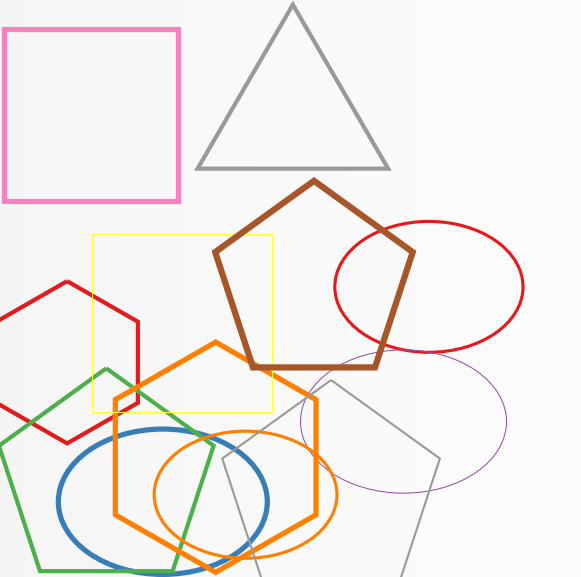[{"shape": "oval", "thickness": 1.5, "radius": 0.81, "center": [0.738, 0.502]}, {"shape": "hexagon", "thickness": 2, "radius": 0.7, "center": [0.116, 0.372]}, {"shape": "oval", "thickness": 2.5, "radius": 0.9, "center": [0.28, 0.13]}, {"shape": "pentagon", "thickness": 2, "radius": 0.97, "center": [0.183, 0.167]}, {"shape": "oval", "thickness": 0.5, "radius": 0.89, "center": [0.694, 0.269]}, {"shape": "hexagon", "thickness": 2.5, "radius": 1.0, "center": [0.371, 0.207]}, {"shape": "oval", "thickness": 1.5, "radius": 0.79, "center": [0.422, 0.142]}, {"shape": "square", "thickness": 0.5, "radius": 0.77, "center": [0.313, 0.439]}, {"shape": "pentagon", "thickness": 3, "radius": 0.89, "center": [0.54, 0.507]}, {"shape": "square", "thickness": 2.5, "radius": 0.75, "center": [0.157, 0.8]}, {"shape": "triangle", "thickness": 2, "radius": 0.95, "center": [0.504, 0.802]}, {"shape": "pentagon", "thickness": 1, "radius": 0.98, "center": [0.57, 0.144]}]